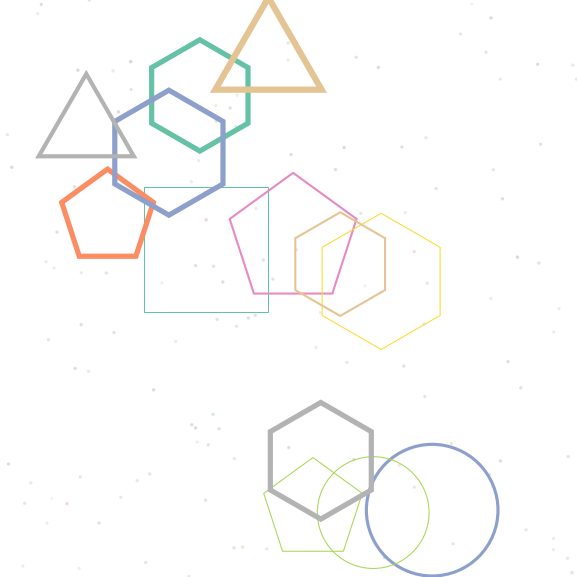[{"shape": "square", "thickness": 0.5, "radius": 0.54, "center": [0.357, 0.567]}, {"shape": "hexagon", "thickness": 2.5, "radius": 0.48, "center": [0.346, 0.834]}, {"shape": "pentagon", "thickness": 2.5, "radius": 0.42, "center": [0.186, 0.623]}, {"shape": "hexagon", "thickness": 2.5, "radius": 0.54, "center": [0.292, 0.735]}, {"shape": "circle", "thickness": 1.5, "radius": 0.57, "center": [0.748, 0.116]}, {"shape": "pentagon", "thickness": 1, "radius": 0.58, "center": [0.508, 0.584]}, {"shape": "pentagon", "thickness": 0.5, "radius": 0.45, "center": [0.542, 0.117]}, {"shape": "circle", "thickness": 0.5, "radius": 0.48, "center": [0.646, 0.112]}, {"shape": "hexagon", "thickness": 0.5, "radius": 0.59, "center": [0.66, 0.512]}, {"shape": "triangle", "thickness": 3, "radius": 0.53, "center": [0.465, 0.897]}, {"shape": "hexagon", "thickness": 1, "radius": 0.45, "center": [0.589, 0.542]}, {"shape": "triangle", "thickness": 2, "radius": 0.48, "center": [0.149, 0.776]}, {"shape": "hexagon", "thickness": 2.5, "radius": 0.5, "center": [0.556, 0.201]}]